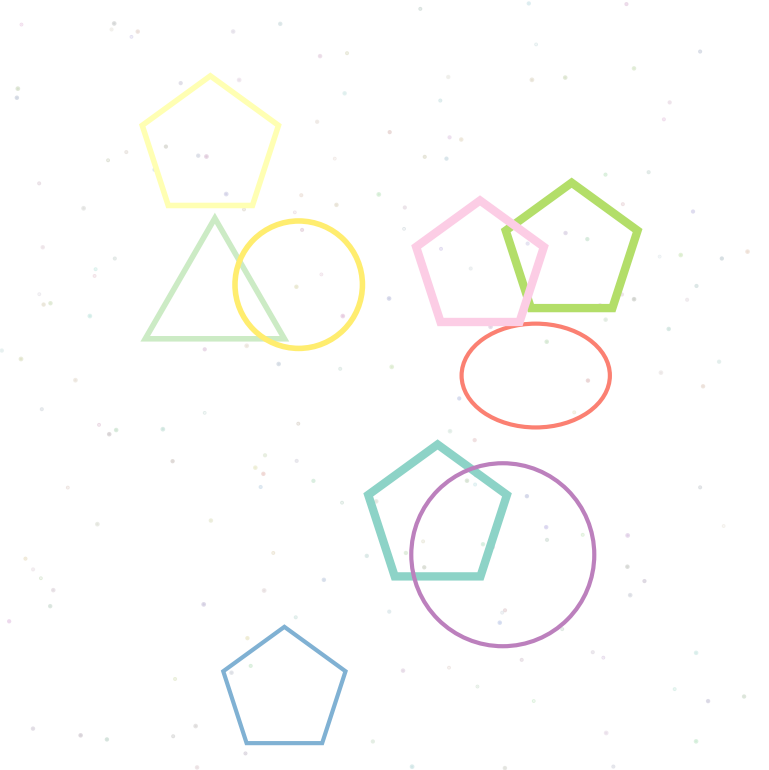[{"shape": "pentagon", "thickness": 3, "radius": 0.47, "center": [0.568, 0.328]}, {"shape": "pentagon", "thickness": 2, "radius": 0.47, "center": [0.273, 0.808]}, {"shape": "oval", "thickness": 1.5, "radius": 0.48, "center": [0.696, 0.512]}, {"shape": "pentagon", "thickness": 1.5, "radius": 0.42, "center": [0.369, 0.102]}, {"shape": "pentagon", "thickness": 3, "radius": 0.45, "center": [0.742, 0.673]}, {"shape": "pentagon", "thickness": 3, "radius": 0.44, "center": [0.623, 0.652]}, {"shape": "circle", "thickness": 1.5, "radius": 0.59, "center": [0.653, 0.28]}, {"shape": "triangle", "thickness": 2, "radius": 0.52, "center": [0.279, 0.612]}, {"shape": "circle", "thickness": 2, "radius": 0.41, "center": [0.388, 0.63]}]